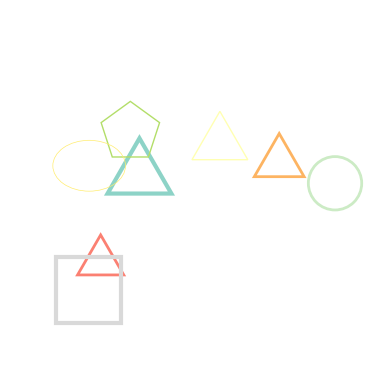[{"shape": "triangle", "thickness": 3, "radius": 0.48, "center": [0.362, 0.545]}, {"shape": "triangle", "thickness": 1, "radius": 0.42, "center": [0.571, 0.627]}, {"shape": "triangle", "thickness": 2, "radius": 0.35, "center": [0.261, 0.321]}, {"shape": "triangle", "thickness": 2, "radius": 0.37, "center": [0.725, 0.578]}, {"shape": "pentagon", "thickness": 1, "radius": 0.4, "center": [0.339, 0.657]}, {"shape": "square", "thickness": 3, "radius": 0.42, "center": [0.23, 0.247]}, {"shape": "circle", "thickness": 2, "radius": 0.35, "center": [0.87, 0.524]}, {"shape": "oval", "thickness": 0.5, "radius": 0.47, "center": [0.232, 0.57]}]